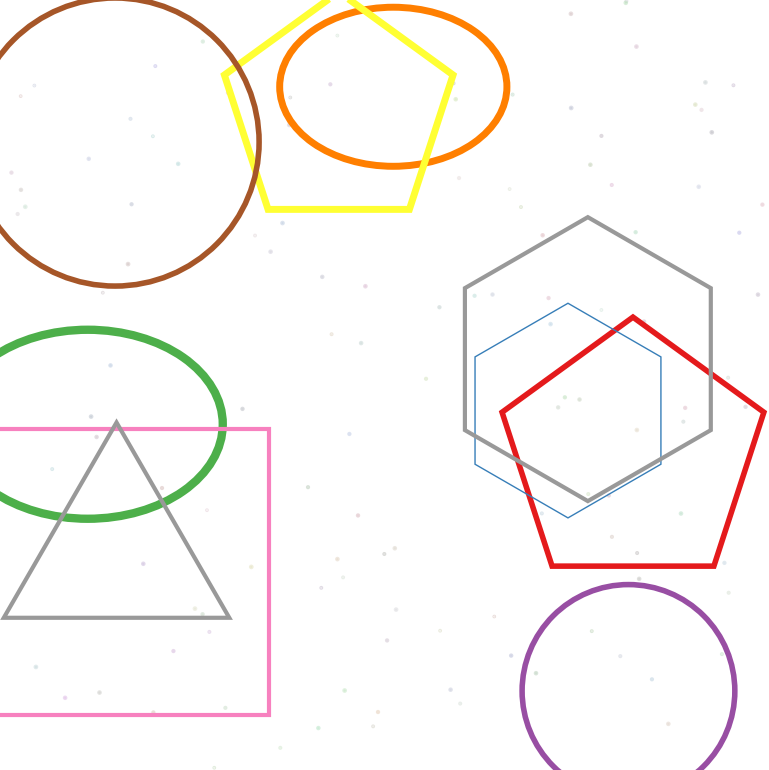[{"shape": "pentagon", "thickness": 2, "radius": 0.89, "center": [0.822, 0.409]}, {"shape": "hexagon", "thickness": 0.5, "radius": 0.7, "center": [0.738, 0.467]}, {"shape": "oval", "thickness": 3, "radius": 0.88, "center": [0.114, 0.449]}, {"shape": "circle", "thickness": 2, "radius": 0.69, "center": [0.816, 0.103]}, {"shape": "oval", "thickness": 2.5, "radius": 0.74, "center": [0.511, 0.887]}, {"shape": "pentagon", "thickness": 2.5, "radius": 0.78, "center": [0.44, 0.854]}, {"shape": "circle", "thickness": 2, "radius": 0.94, "center": [0.149, 0.816]}, {"shape": "square", "thickness": 1.5, "radius": 0.93, "center": [0.164, 0.257]}, {"shape": "hexagon", "thickness": 1.5, "radius": 0.92, "center": [0.763, 0.534]}, {"shape": "triangle", "thickness": 1.5, "radius": 0.85, "center": [0.151, 0.282]}]